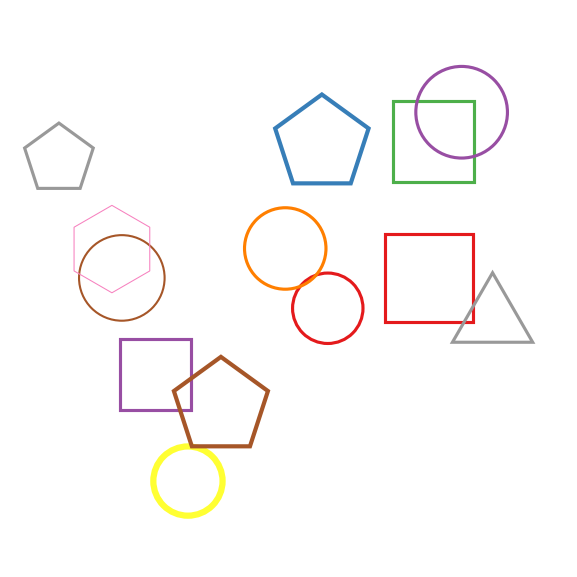[{"shape": "square", "thickness": 1.5, "radius": 0.38, "center": [0.743, 0.517]}, {"shape": "circle", "thickness": 1.5, "radius": 0.3, "center": [0.568, 0.465]}, {"shape": "pentagon", "thickness": 2, "radius": 0.43, "center": [0.557, 0.75]}, {"shape": "square", "thickness": 1.5, "radius": 0.35, "center": [0.751, 0.754]}, {"shape": "circle", "thickness": 1.5, "radius": 0.4, "center": [0.799, 0.805]}, {"shape": "square", "thickness": 1.5, "radius": 0.31, "center": [0.27, 0.351]}, {"shape": "circle", "thickness": 1.5, "radius": 0.35, "center": [0.494, 0.569]}, {"shape": "circle", "thickness": 3, "radius": 0.3, "center": [0.325, 0.166]}, {"shape": "circle", "thickness": 1, "radius": 0.37, "center": [0.211, 0.518]}, {"shape": "pentagon", "thickness": 2, "radius": 0.43, "center": [0.383, 0.296]}, {"shape": "hexagon", "thickness": 0.5, "radius": 0.38, "center": [0.194, 0.568]}, {"shape": "pentagon", "thickness": 1.5, "radius": 0.31, "center": [0.102, 0.723]}, {"shape": "triangle", "thickness": 1.5, "radius": 0.4, "center": [0.853, 0.447]}]